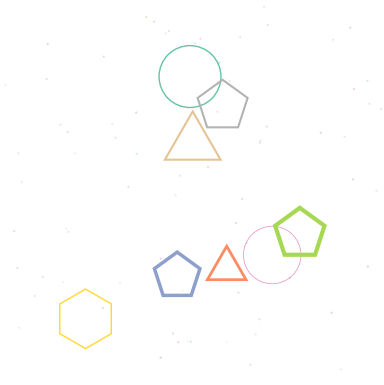[{"shape": "circle", "thickness": 1, "radius": 0.4, "center": [0.494, 0.801]}, {"shape": "triangle", "thickness": 2, "radius": 0.29, "center": [0.589, 0.303]}, {"shape": "pentagon", "thickness": 2.5, "radius": 0.31, "center": [0.46, 0.283]}, {"shape": "circle", "thickness": 0.5, "radius": 0.37, "center": [0.707, 0.338]}, {"shape": "pentagon", "thickness": 3, "radius": 0.34, "center": [0.779, 0.393]}, {"shape": "hexagon", "thickness": 1, "radius": 0.39, "center": [0.222, 0.172]}, {"shape": "triangle", "thickness": 1.5, "radius": 0.42, "center": [0.501, 0.627]}, {"shape": "pentagon", "thickness": 1.5, "radius": 0.34, "center": [0.578, 0.724]}]